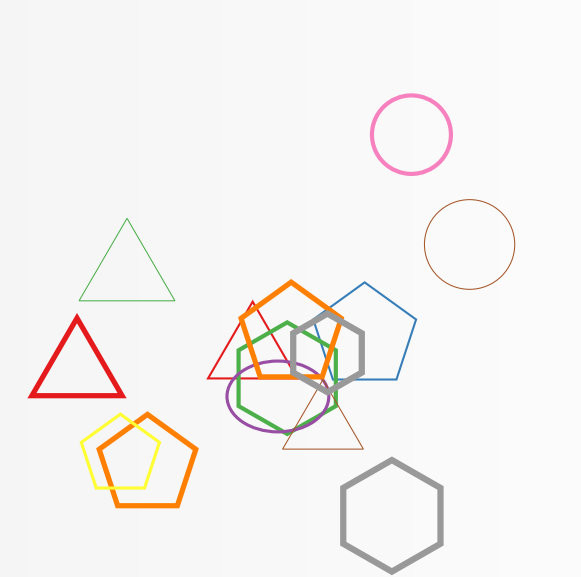[{"shape": "triangle", "thickness": 1, "radius": 0.44, "center": [0.435, 0.388]}, {"shape": "triangle", "thickness": 2.5, "radius": 0.45, "center": [0.132, 0.359]}, {"shape": "pentagon", "thickness": 1, "radius": 0.46, "center": [0.627, 0.417]}, {"shape": "triangle", "thickness": 0.5, "radius": 0.48, "center": [0.219, 0.526]}, {"shape": "hexagon", "thickness": 2, "radius": 0.48, "center": [0.494, 0.344]}, {"shape": "oval", "thickness": 1.5, "radius": 0.44, "center": [0.478, 0.313]}, {"shape": "pentagon", "thickness": 2.5, "radius": 0.44, "center": [0.254, 0.194]}, {"shape": "pentagon", "thickness": 2.5, "radius": 0.45, "center": [0.501, 0.42]}, {"shape": "pentagon", "thickness": 1.5, "radius": 0.35, "center": [0.207, 0.211]}, {"shape": "triangle", "thickness": 0.5, "radius": 0.4, "center": [0.556, 0.262]}, {"shape": "circle", "thickness": 0.5, "radius": 0.39, "center": [0.808, 0.576]}, {"shape": "circle", "thickness": 2, "radius": 0.34, "center": [0.708, 0.766]}, {"shape": "hexagon", "thickness": 3, "radius": 0.48, "center": [0.674, 0.106]}, {"shape": "hexagon", "thickness": 3, "radius": 0.34, "center": [0.563, 0.388]}]